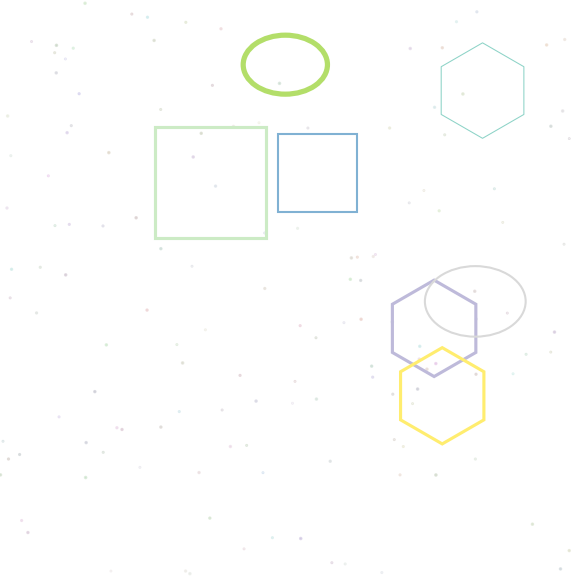[{"shape": "hexagon", "thickness": 0.5, "radius": 0.41, "center": [0.836, 0.842]}, {"shape": "hexagon", "thickness": 1.5, "radius": 0.42, "center": [0.752, 0.431]}, {"shape": "square", "thickness": 1, "radius": 0.34, "center": [0.55, 0.699]}, {"shape": "oval", "thickness": 2.5, "radius": 0.36, "center": [0.494, 0.887]}, {"shape": "oval", "thickness": 1, "radius": 0.44, "center": [0.823, 0.477]}, {"shape": "square", "thickness": 1.5, "radius": 0.48, "center": [0.364, 0.683]}, {"shape": "hexagon", "thickness": 1.5, "radius": 0.42, "center": [0.766, 0.314]}]